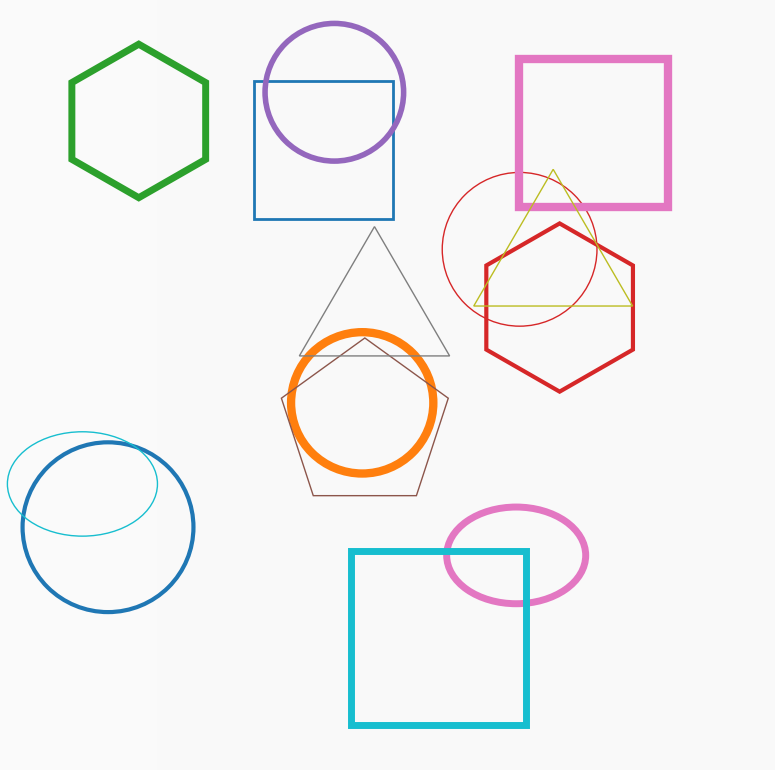[{"shape": "square", "thickness": 1, "radius": 0.45, "center": [0.418, 0.806]}, {"shape": "circle", "thickness": 1.5, "radius": 0.55, "center": [0.139, 0.315]}, {"shape": "circle", "thickness": 3, "radius": 0.46, "center": [0.467, 0.477]}, {"shape": "hexagon", "thickness": 2.5, "radius": 0.5, "center": [0.179, 0.843]}, {"shape": "hexagon", "thickness": 1.5, "radius": 0.55, "center": [0.722, 0.601]}, {"shape": "circle", "thickness": 0.5, "radius": 0.5, "center": [0.67, 0.676]}, {"shape": "circle", "thickness": 2, "radius": 0.45, "center": [0.431, 0.88]}, {"shape": "pentagon", "thickness": 0.5, "radius": 0.57, "center": [0.471, 0.448]}, {"shape": "square", "thickness": 3, "radius": 0.48, "center": [0.766, 0.827]}, {"shape": "oval", "thickness": 2.5, "radius": 0.45, "center": [0.666, 0.279]}, {"shape": "triangle", "thickness": 0.5, "radius": 0.56, "center": [0.483, 0.594]}, {"shape": "triangle", "thickness": 0.5, "radius": 0.59, "center": [0.714, 0.662]}, {"shape": "square", "thickness": 2.5, "radius": 0.57, "center": [0.566, 0.171]}, {"shape": "oval", "thickness": 0.5, "radius": 0.48, "center": [0.106, 0.371]}]